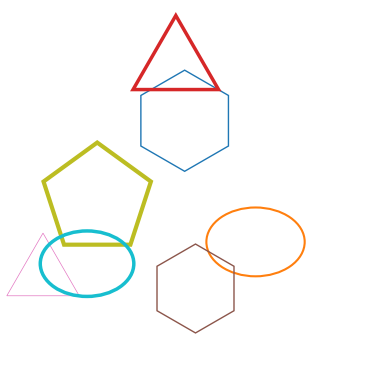[{"shape": "hexagon", "thickness": 1, "radius": 0.66, "center": [0.48, 0.686]}, {"shape": "oval", "thickness": 1.5, "radius": 0.64, "center": [0.664, 0.372]}, {"shape": "triangle", "thickness": 2.5, "radius": 0.64, "center": [0.457, 0.831]}, {"shape": "hexagon", "thickness": 1, "radius": 0.58, "center": [0.508, 0.251]}, {"shape": "triangle", "thickness": 0.5, "radius": 0.54, "center": [0.112, 0.286]}, {"shape": "pentagon", "thickness": 3, "radius": 0.73, "center": [0.253, 0.483]}, {"shape": "oval", "thickness": 2.5, "radius": 0.61, "center": [0.226, 0.315]}]